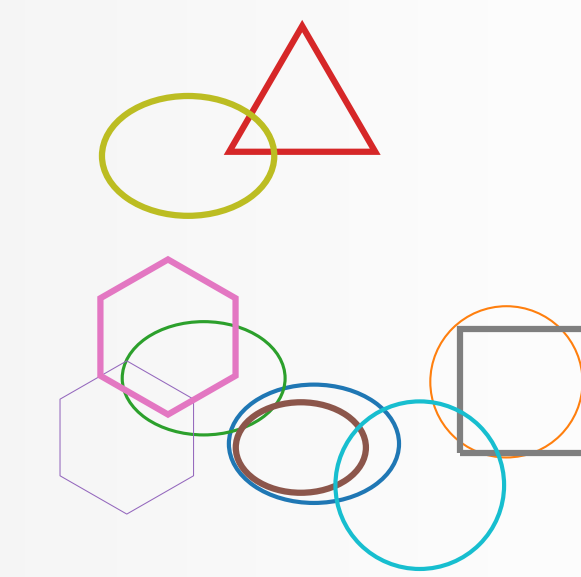[{"shape": "oval", "thickness": 2, "radius": 0.73, "center": [0.54, 0.231]}, {"shape": "circle", "thickness": 1, "radius": 0.65, "center": [0.871, 0.338]}, {"shape": "oval", "thickness": 1.5, "radius": 0.7, "center": [0.35, 0.344]}, {"shape": "triangle", "thickness": 3, "radius": 0.73, "center": [0.52, 0.809]}, {"shape": "hexagon", "thickness": 0.5, "radius": 0.66, "center": [0.218, 0.242]}, {"shape": "oval", "thickness": 3, "radius": 0.56, "center": [0.518, 0.224]}, {"shape": "hexagon", "thickness": 3, "radius": 0.67, "center": [0.289, 0.416]}, {"shape": "square", "thickness": 3, "radius": 0.54, "center": [0.899, 0.321]}, {"shape": "oval", "thickness": 3, "radius": 0.74, "center": [0.324, 0.729]}, {"shape": "circle", "thickness": 2, "radius": 0.73, "center": [0.722, 0.159]}]